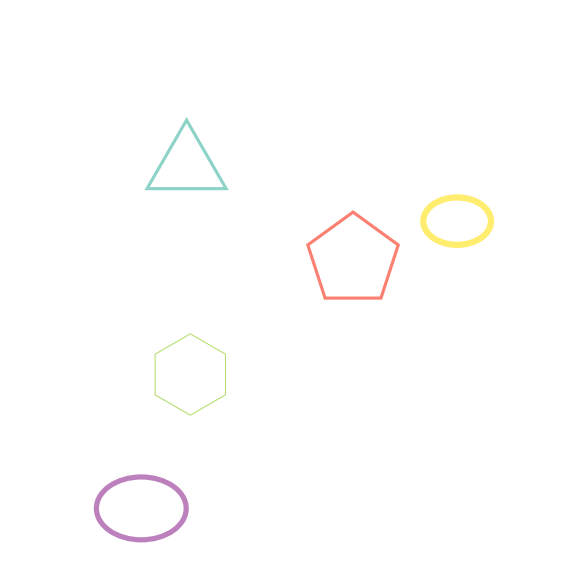[{"shape": "triangle", "thickness": 1.5, "radius": 0.4, "center": [0.323, 0.712]}, {"shape": "pentagon", "thickness": 1.5, "radius": 0.41, "center": [0.611, 0.55]}, {"shape": "hexagon", "thickness": 0.5, "radius": 0.35, "center": [0.33, 0.351]}, {"shape": "oval", "thickness": 2.5, "radius": 0.39, "center": [0.245, 0.119]}, {"shape": "oval", "thickness": 3, "radius": 0.29, "center": [0.792, 0.616]}]